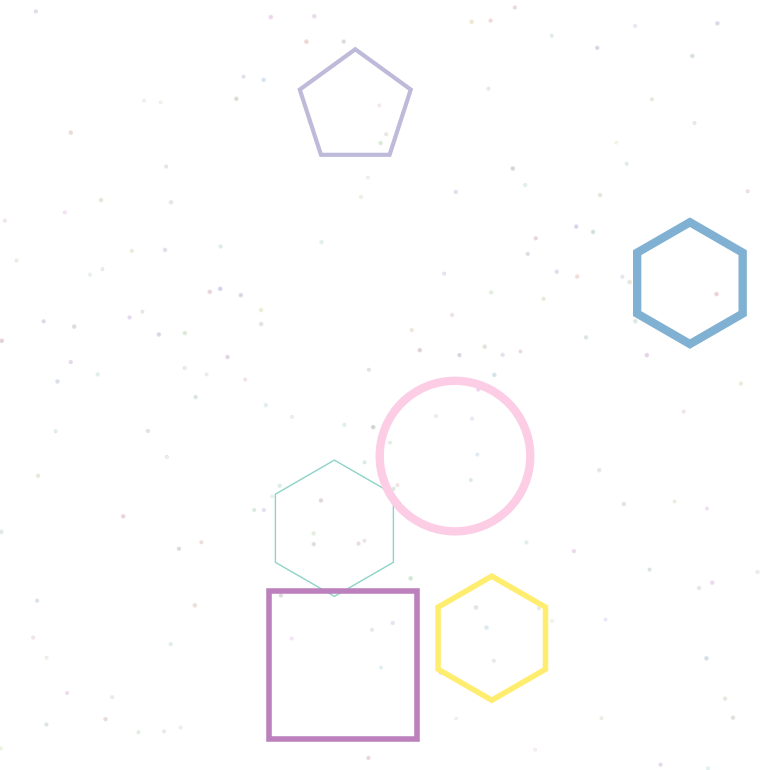[{"shape": "hexagon", "thickness": 0.5, "radius": 0.44, "center": [0.434, 0.314]}, {"shape": "pentagon", "thickness": 1.5, "radius": 0.38, "center": [0.461, 0.86]}, {"shape": "hexagon", "thickness": 3, "radius": 0.4, "center": [0.896, 0.632]}, {"shape": "circle", "thickness": 3, "radius": 0.49, "center": [0.591, 0.408]}, {"shape": "square", "thickness": 2, "radius": 0.48, "center": [0.446, 0.136]}, {"shape": "hexagon", "thickness": 2, "radius": 0.4, "center": [0.639, 0.171]}]